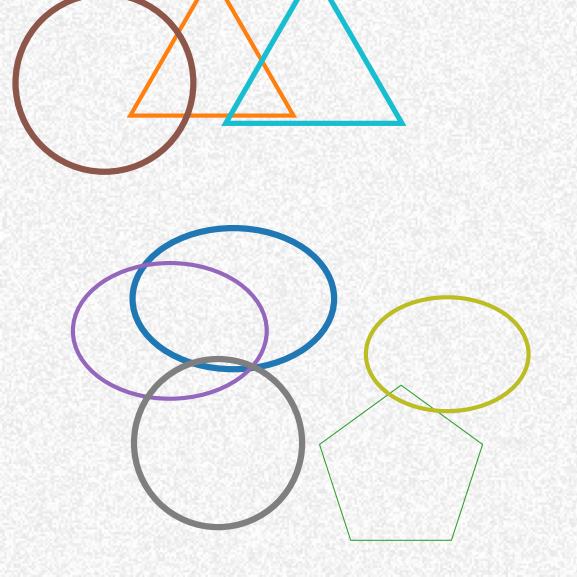[{"shape": "oval", "thickness": 3, "radius": 0.87, "center": [0.404, 0.482]}, {"shape": "triangle", "thickness": 2, "radius": 0.82, "center": [0.367, 0.881]}, {"shape": "pentagon", "thickness": 0.5, "radius": 0.74, "center": [0.694, 0.184]}, {"shape": "oval", "thickness": 2, "radius": 0.84, "center": [0.294, 0.426]}, {"shape": "circle", "thickness": 3, "radius": 0.77, "center": [0.181, 0.856]}, {"shape": "circle", "thickness": 3, "radius": 0.73, "center": [0.378, 0.232]}, {"shape": "oval", "thickness": 2, "radius": 0.7, "center": [0.774, 0.386]}, {"shape": "triangle", "thickness": 2.5, "radius": 0.88, "center": [0.543, 0.874]}]